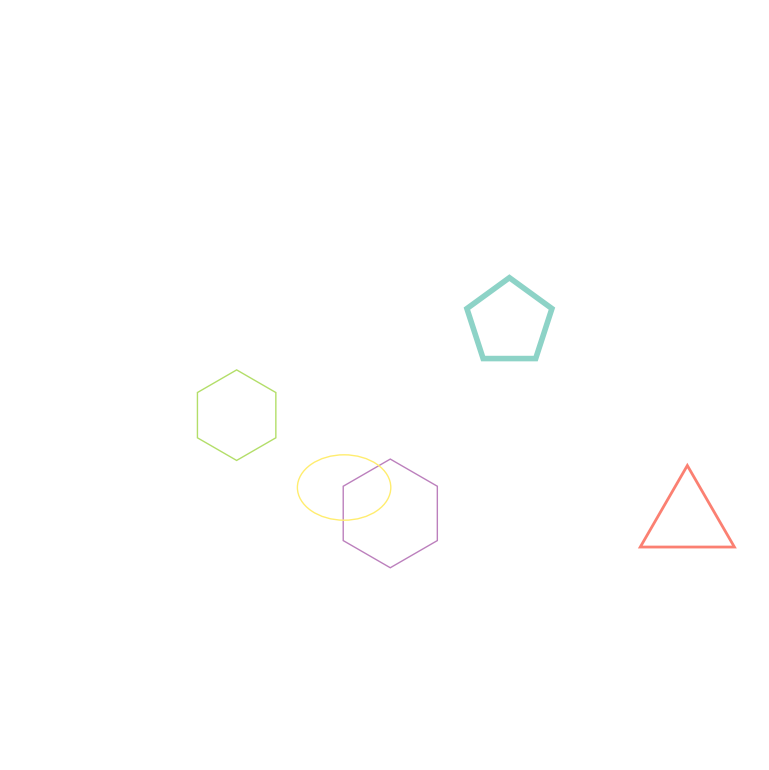[{"shape": "pentagon", "thickness": 2, "radius": 0.29, "center": [0.662, 0.581]}, {"shape": "triangle", "thickness": 1, "radius": 0.35, "center": [0.893, 0.325]}, {"shape": "hexagon", "thickness": 0.5, "radius": 0.29, "center": [0.307, 0.461]}, {"shape": "hexagon", "thickness": 0.5, "radius": 0.35, "center": [0.507, 0.333]}, {"shape": "oval", "thickness": 0.5, "radius": 0.3, "center": [0.447, 0.367]}]